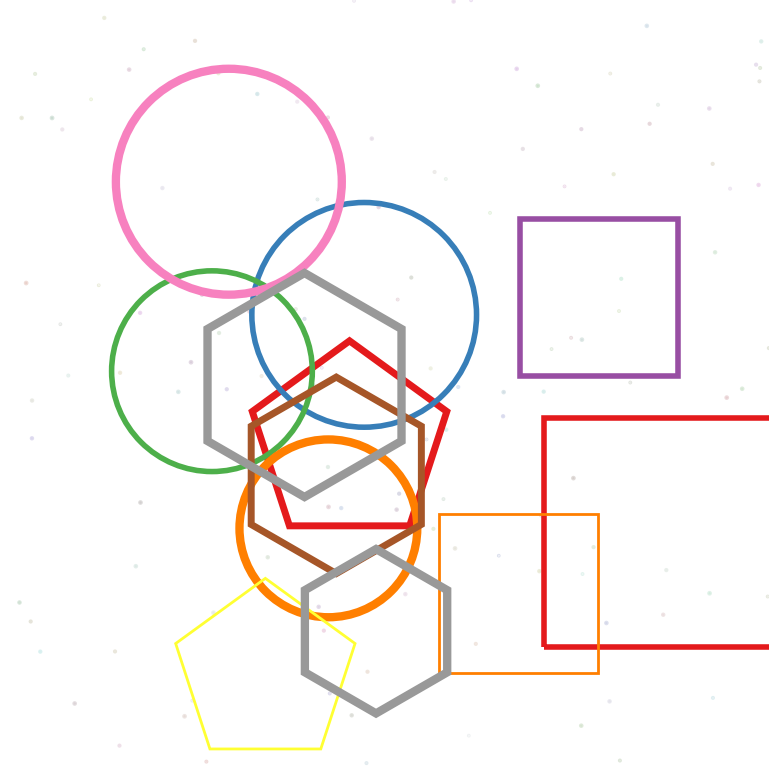[{"shape": "pentagon", "thickness": 2.5, "radius": 0.66, "center": [0.454, 0.425]}, {"shape": "square", "thickness": 2, "radius": 0.74, "center": [0.856, 0.308]}, {"shape": "circle", "thickness": 2, "radius": 0.73, "center": [0.473, 0.591]}, {"shape": "circle", "thickness": 2, "radius": 0.65, "center": [0.275, 0.518]}, {"shape": "square", "thickness": 2, "radius": 0.51, "center": [0.778, 0.614]}, {"shape": "circle", "thickness": 3, "radius": 0.58, "center": [0.426, 0.314]}, {"shape": "square", "thickness": 1, "radius": 0.51, "center": [0.673, 0.229]}, {"shape": "pentagon", "thickness": 1, "radius": 0.61, "center": [0.345, 0.126]}, {"shape": "hexagon", "thickness": 2.5, "radius": 0.64, "center": [0.437, 0.383]}, {"shape": "circle", "thickness": 3, "radius": 0.73, "center": [0.297, 0.764]}, {"shape": "hexagon", "thickness": 3, "radius": 0.73, "center": [0.395, 0.5]}, {"shape": "hexagon", "thickness": 3, "radius": 0.53, "center": [0.488, 0.18]}]